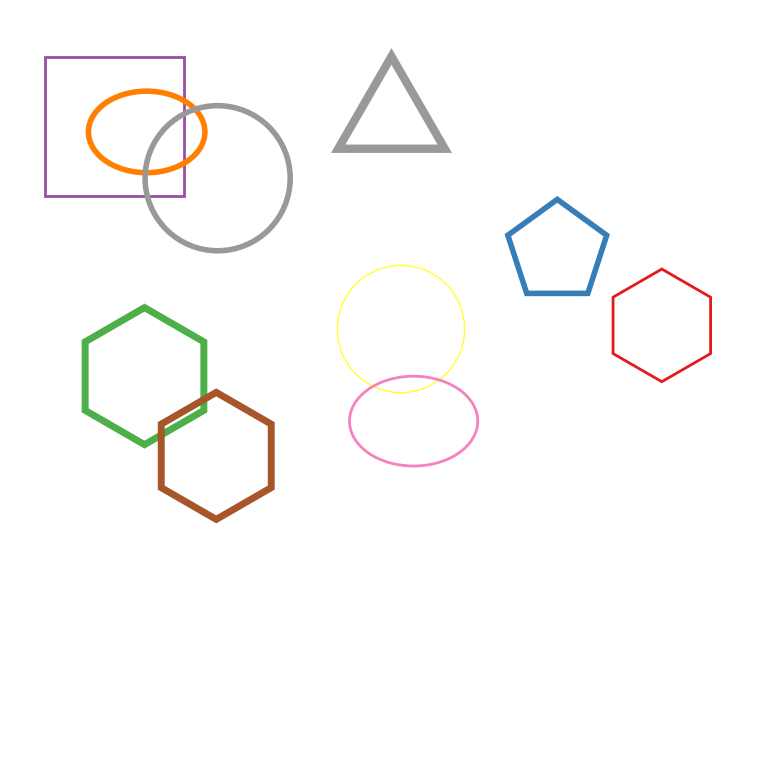[{"shape": "hexagon", "thickness": 1, "radius": 0.37, "center": [0.86, 0.577]}, {"shape": "pentagon", "thickness": 2, "radius": 0.34, "center": [0.724, 0.674]}, {"shape": "hexagon", "thickness": 2.5, "radius": 0.45, "center": [0.188, 0.512]}, {"shape": "square", "thickness": 1, "radius": 0.45, "center": [0.149, 0.836]}, {"shape": "oval", "thickness": 2, "radius": 0.38, "center": [0.19, 0.829]}, {"shape": "circle", "thickness": 0.5, "radius": 0.41, "center": [0.521, 0.573]}, {"shape": "hexagon", "thickness": 2.5, "radius": 0.41, "center": [0.281, 0.408]}, {"shape": "oval", "thickness": 1, "radius": 0.42, "center": [0.537, 0.453]}, {"shape": "triangle", "thickness": 3, "radius": 0.4, "center": [0.508, 0.847]}, {"shape": "circle", "thickness": 2, "radius": 0.47, "center": [0.283, 0.769]}]